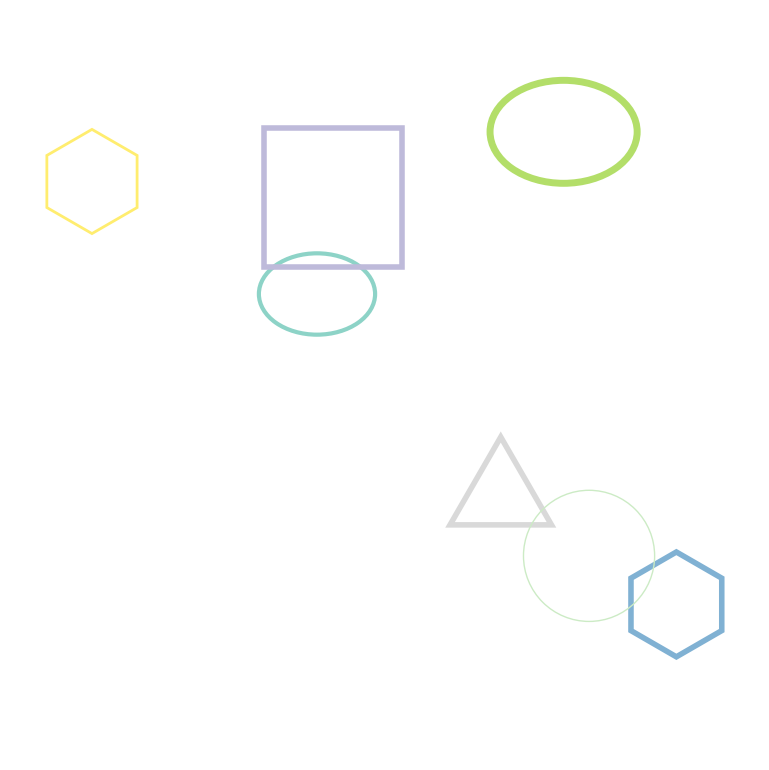[{"shape": "oval", "thickness": 1.5, "radius": 0.38, "center": [0.412, 0.618]}, {"shape": "square", "thickness": 2, "radius": 0.45, "center": [0.432, 0.743]}, {"shape": "hexagon", "thickness": 2, "radius": 0.34, "center": [0.878, 0.215]}, {"shape": "oval", "thickness": 2.5, "radius": 0.48, "center": [0.732, 0.829]}, {"shape": "triangle", "thickness": 2, "radius": 0.38, "center": [0.65, 0.356]}, {"shape": "circle", "thickness": 0.5, "radius": 0.43, "center": [0.765, 0.278]}, {"shape": "hexagon", "thickness": 1, "radius": 0.34, "center": [0.119, 0.764]}]